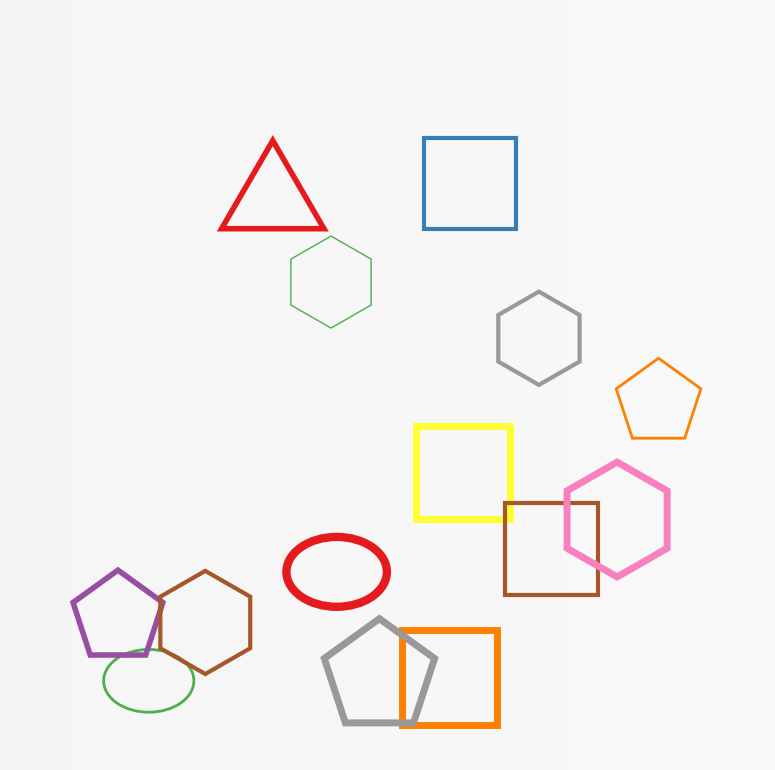[{"shape": "oval", "thickness": 3, "radius": 0.32, "center": [0.434, 0.257]}, {"shape": "triangle", "thickness": 2, "radius": 0.38, "center": [0.352, 0.741]}, {"shape": "square", "thickness": 1.5, "radius": 0.3, "center": [0.606, 0.762]}, {"shape": "hexagon", "thickness": 0.5, "radius": 0.3, "center": [0.427, 0.634]}, {"shape": "oval", "thickness": 1, "radius": 0.29, "center": [0.192, 0.116]}, {"shape": "pentagon", "thickness": 2, "radius": 0.3, "center": [0.152, 0.199]}, {"shape": "pentagon", "thickness": 1, "radius": 0.29, "center": [0.85, 0.477]}, {"shape": "square", "thickness": 2.5, "radius": 0.31, "center": [0.58, 0.12]}, {"shape": "square", "thickness": 2.5, "radius": 0.3, "center": [0.597, 0.387]}, {"shape": "hexagon", "thickness": 1.5, "radius": 0.33, "center": [0.265, 0.192]}, {"shape": "square", "thickness": 1.5, "radius": 0.3, "center": [0.711, 0.287]}, {"shape": "hexagon", "thickness": 2.5, "radius": 0.37, "center": [0.796, 0.325]}, {"shape": "hexagon", "thickness": 1.5, "radius": 0.3, "center": [0.695, 0.561]}, {"shape": "pentagon", "thickness": 2.5, "radius": 0.37, "center": [0.49, 0.122]}]